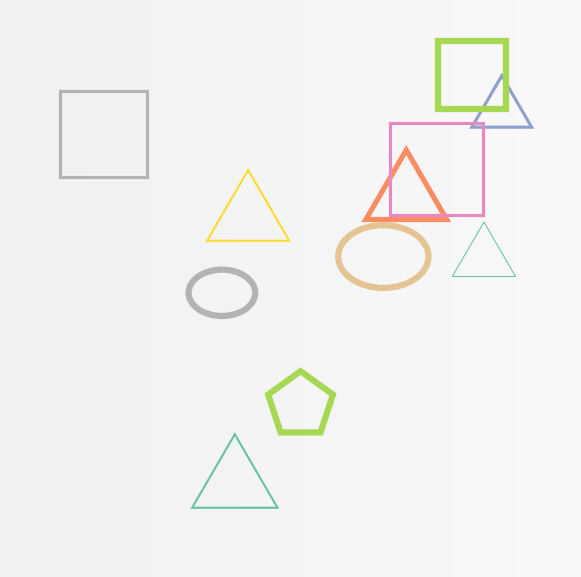[{"shape": "triangle", "thickness": 1, "radius": 0.42, "center": [0.404, 0.162]}, {"shape": "triangle", "thickness": 0.5, "radius": 0.31, "center": [0.833, 0.552]}, {"shape": "triangle", "thickness": 2.5, "radius": 0.4, "center": [0.699, 0.659]}, {"shape": "triangle", "thickness": 1.5, "radius": 0.3, "center": [0.863, 0.809]}, {"shape": "square", "thickness": 1.5, "radius": 0.4, "center": [0.751, 0.706]}, {"shape": "square", "thickness": 3, "radius": 0.29, "center": [0.812, 0.87]}, {"shape": "pentagon", "thickness": 3, "radius": 0.29, "center": [0.517, 0.298]}, {"shape": "triangle", "thickness": 1, "radius": 0.41, "center": [0.427, 0.623]}, {"shape": "oval", "thickness": 3, "radius": 0.39, "center": [0.66, 0.555]}, {"shape": "oval", "thickness": 3, "radius": 0.29, "center": [0.382, 0.492]}, {"shape": "square", "thickness": 1.5, "radius": 0.37, "center": [0.178, 0.767]}]